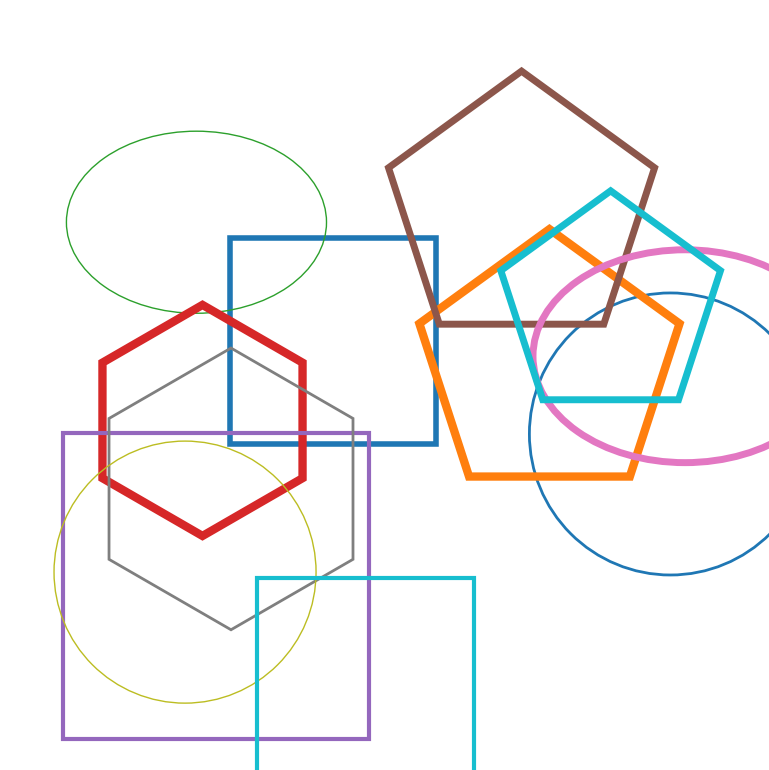[{"shape": "square", "thickness": 2, "radius": 0.67, "center": [0.432, 0.557]}, {"shape": "circle", "thickness": 1, "radius": 0.92, "center": [0.871, 0.436]}, {"shape": "pentagon", "thickness": 3, "radius": 0.89, "center": [0.714, 0.525]}, {"shape": "oval", "thickness": 0.5, "radius": 0.84, "center": [0.255, 0.711]}, {"shape": "hexagon", "thickness": 3, "radius": 0.75, "center": [0.263, 0.454]}, {"shape": "square", "thickness": 1.5, "radius": 0.99, "center": [0.281, 0.239]}, {"shape": "pentagon", "thickness": 2.5, "radius": 0.91, "center": [0.677, 0.726]}, {"shape": "oval", "thickness": 2.5, "radius": 0.99, "center": [0.89, 0.537]}, {"shape": "hexagon", "thickness": 1, "radius": 0.91, "center": [0.3, 0.365]}, {"shape": "circle", "thickness": 0.5, "radius": 0.85, "center": [0.24, 0.257]}, {"shape": "pentagon", "thickness": 2.5, "radius": 0.75, "center": [0.793, 0.602]}, {"shape": "square", "thickness": 1.5, "radius": 0.7, "center": [0.474, 0.109]}]